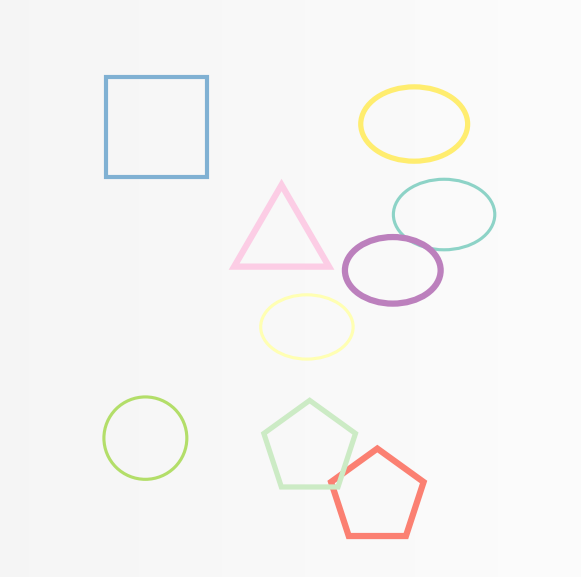[{"shape": "oval", "thickness": 1.5, "radius": 0.44, "center": [0.764, 0.628]}, {"shape": "oval", "thickness": 1.5, "radius": 0.4, "center": [0.528, 0.433]}, {"shape": "pentagon", "thickness": 3, "radius": 0.42, "center": [0.649, 0.139]}, {"shape": "square", "thickness": 2, "radius": 0.43, "center": [0.269, 0.779]}, {"shape": "circle", "thickness": 1.5, "radius": 0.36, "center": [0.25, 0.24]}, {"shape": "triangle", "thickness": 3, "radius": 0.47, "center": [0.484, 0.585]}, {"shape": "oval", "thickness": 3, "radius": 0.41, "center": [0.676, 0.531]}, {"shape": "pentagon", "thickness": 2.5, "radius": 0.41, "center": [0.533, 0.223]}, {"shape": "oval", "thickness": 2.5, "radius": 0.46, "center": [0.713, 0.784]}]